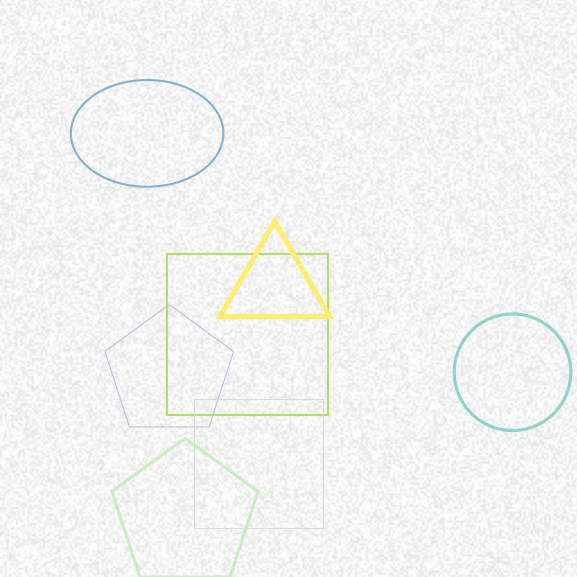[{"shape": "circle", "thickness": 1.5, "radius": 0.5, "center": [0.887, 0.355]}, {"shape": "pentagon", "thickness": 0.5, "radius": 0.59, "center": [0.293, 0.355]}, {"shape": "oval", "thickness": 1, "radius": 0.66, "center": [0.255, 0.768]}, {"shape": "square", "thickness": 1, "radius": 0.7, "center": [0.429, 0.42]}, {"shape": "square", "thickness": 0.5, "radius": 0.56, "center": [0.447, 0.196]}, {"shape": "pentagon", "thickness": 1.5, "radius": 0.66, "center": [0.32, 0.107]}, {"shape": "triangle", "thickness": 2.5, "radius": 0.55, "center": [0.476, 0.506]}]